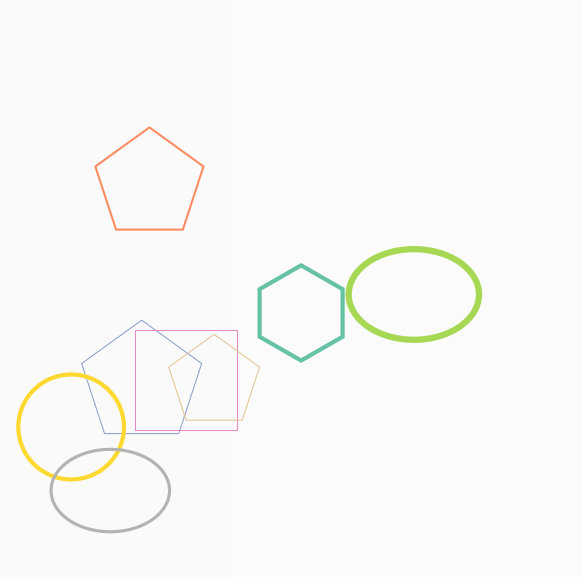[{"shape": "hexagon", "thickness": 2, "radius": 0.41, "center": [0.518, 0.457]}, {"shape": "pentagon", "thickness": 1, "radius": 0.49, "center": [0.257, 0.681]}, {"shape": "pentagon", "thickness": 0.5, "radius": 0.54, "center": [0.244, 0.336]}, {"shape": "square", "thickness": 0.5, "radius": 0.44, "center": [0.32, 0.341]}, {"shape": "oval", "thickness": 3, "radius": 0.56, "center": [0.712, 0.489]}, {"shape": "circle", "thickness": 2, "radius": 0.45, "center": [0.122, 0.26]}, {"shape": "pentagon", "thickness": 0.5, "radius": 0.41, "center": [0.368, 0.338]}, {"shape": "oval", "thickness": 1.5, "radius": 0.51, "center": [0.19, 0.15]}]